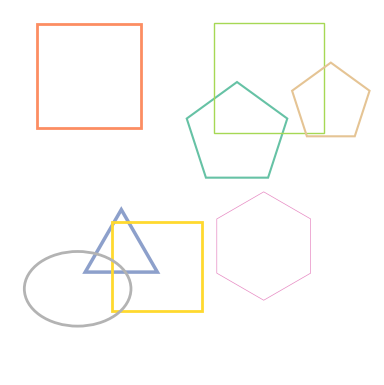[{"shape": "pentagon", "thickness": 1.5, "radius": 0.69, "center": [0.616, 0.65]}, {"shape": "square", "thickness": 2, "radius": 0.67, "center": [0.23, 0.803]}, {"shape": "triangle", "thickness": 2.5, "radius": 0.54, "center": [0.315, 0.347]}, {"shape": "hexagon", "thickness": 0.5, "radius": 0.7, "center": [0.685, 0.361]}, {"shape": "square", "thickness": 1, "radius": 0.71, "center": [0.699, 0.798]}, {"shape": "square", "thickness": 2, "radius": 0.58, "center": [0.408, 0.307]}, {"shape": "pentagon", "thickness": 1.5, "radius": 0.53, "center": [0.859, 0.732]}, {"shape": "oval", "thickness": 2, "radius": 0.69, "center": [0.202, 0.25]}]